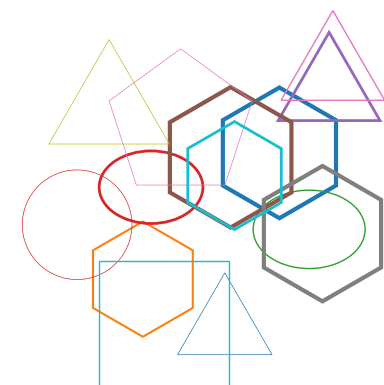[{"shape": "hexagon", "thickness": 3, "radius": 0.85, "center": [0.726, 0.603]}, {"shape": "triangle", "thickness": 0.5, "radius": 0.71, "center": [0.584, 0.15]}, {"shape": "hexagon", "thickness": 1.5, "radius": 0.75, "center": [0.371, 0.275]}, {"shape": "oval", "thickness": 1, "radius": 0.73, "center": [0.803, 0.404]}, {"shape": "circle", "thickness": 0.5, "radius": 0.71, "center": [0.2, 0.416]}, {"shape": "oval", "thickness": 2, "radius": 0.67, "center": [0.392, 0.514]}, {"shape": "triangle", "thickness": 2, "radius": 0.76, "center": [0.855, 0.763]}, {"shape": "hexagon", "thickness": 3, "radius": 0.91, "center": [0.599, 0.591]}, {"shape": "pentagon", "thickness": 0.5, "radius": 0.98, "center": [0.469, 0.678]}, {"shape": "triangle", "thickness": 1, "radius": 0.78, "center": [0.865, 0.817]}, {"shape": "hexagon", "thickness": 3, "radius": 0.88, "center": [0.838, 0.393]}, {"shape": "triangle", "thickness": 0.5, "radius": 0.9, "center": [0.283, 0.716]}, {"shape": "square", "thickness": 1, "radius": 0.85, "center": [0.426, 0.152]}, {"shape": "hexagon", "thickness": 2, "radius": 0.7, "center": [0.609, 0.544]}]